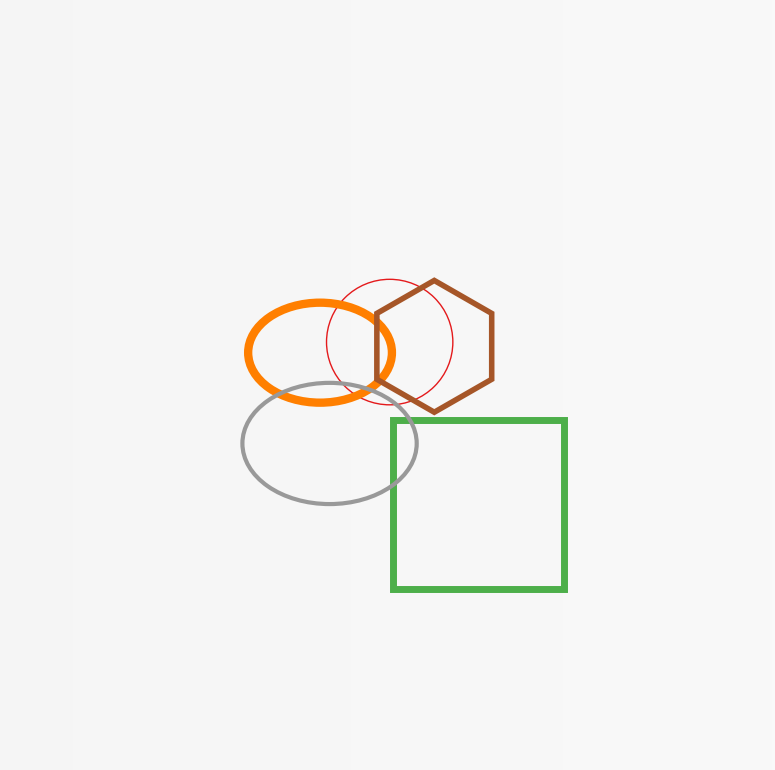[{"shape": "circle", "thickness": 0.5, "radius": 0.41, "center": [0.503, 0.556]}, {"shape": "square", "thickness": 2.5, "radius": 0.55, "center": [0.618, 0.345]}, {"shape": "oval", "thickness": 3, "radius": 0.46, "center": [0.413, 0.542]}, {"shape": "hexagon", "thickness": 2, "radius": 0.43, "center": [0.56, 0.55]}, {"shape": "oval", "thickness": 1.5, "radius": 0.56, "center": [0.425, 0.424]}]